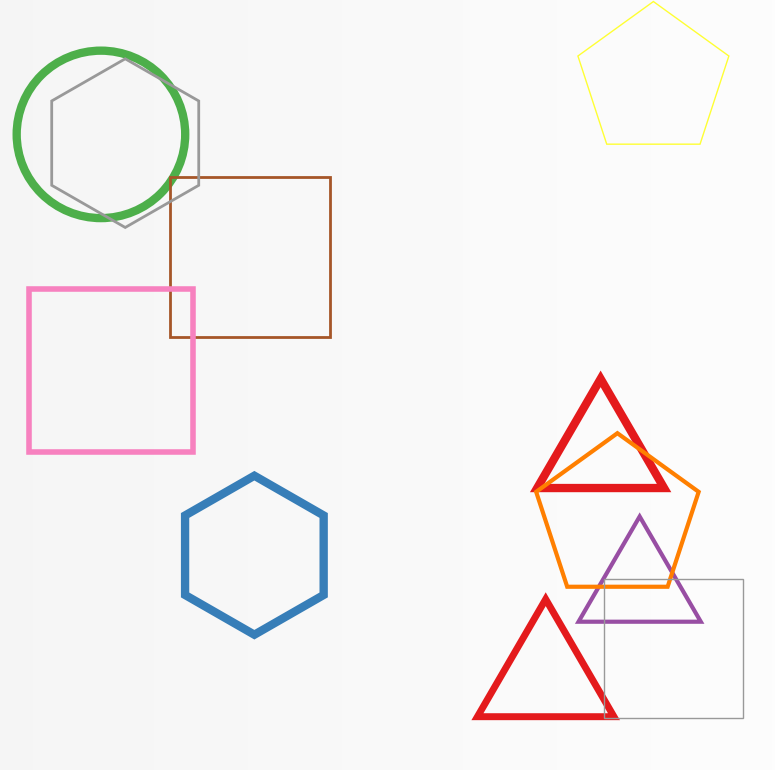[{"shape": "triangle", "thickness": 3, "radius": 0.47, "center": [0.775, 0.413]}, {"shape": "triangle", "thickness": 2.5, "radius": 0.51, "center": [0.704, 0.12]}, {"shape": "hexagon", "thickness": 3, "radius": 0.52, "center": [0.328, 0.279]}, {"shape": "circle", "thickness": 3, "radius": 0.54, "center": [0.13, 0.825]}, {"shape": "triangle", "thickness": 1.5, "radius": 0.46, "center": [0.825, 0.238]}, {"shape": "pentagon", "thickness": 1.5, "radius": 0.55, "center": [0.797, 0.327]}, {"shape": "pentagon", "thickness": 0.5, "radius": 0.51, "center": [0.843, 0.896]}, {"shape": "square", "thickness": 1, "radius": 0.52, "center": [0.322, 0.666]}, {"shape": "square", "thickness": 2, "radius": 0.53, "center": [0.144, 0.519]}, {"shape": "square", "thickness": 0.5, "radius": 0.45, "center": [0.869, 0.158]}, {"shape": "hexagon", "thickness": 1, "radius": 0.55, "center": [0.162, 0.814]}]